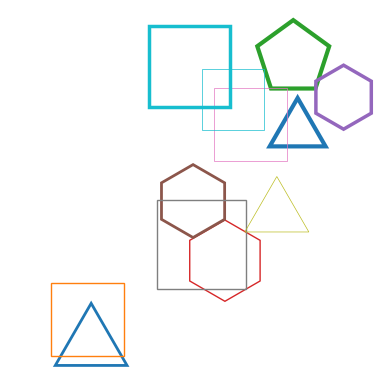[{"shape": "triangle", "thickness": 2, "radius": 0.54, "center": [0.237, 0.105]}, {"shape": "triangle", "thickness": 3, "radius": 0.42, "center": [0.773, 0.662]}, {"shape": "square", "thickness": 1, "radius": 0.47, "center": [0.228, 0.17]}, {"shape": "pentagon", "thickness": 3, "radius": 0.49, "center": [0.762, 0.85]}, {"shape": "hexagon", "thickness": 1, "radius": 0.53, "center": [0.584, 0.323]}, {"shape": "hexagon", "thickness": 2.5, "radius": 0.42, "center": [0.892, 0.748]}, {"shape": "hexagon", "thickness": 2, "radius": 0.47, "center": [0.501, 0.478]}, {"shape": "square", "thickness": 0.5, "radius": 0.48, "center": [0.651, 0.676]}, {"shape": "square", "thickness": 1, "radius": 0.58, "center": [0.523, 0.364]}, {"shape": "triangle", "thickness": 0.5, "radius": 0.48, "center": [0.719, 0.445]}, {"shape": "square", "thickness": 0.5, "radius": 0.4, "center": [0.606, 0.742]}, {"shape": "square", "thickness": 2.5, "radius": 0.53, "center": [0.491, 0.828]}]